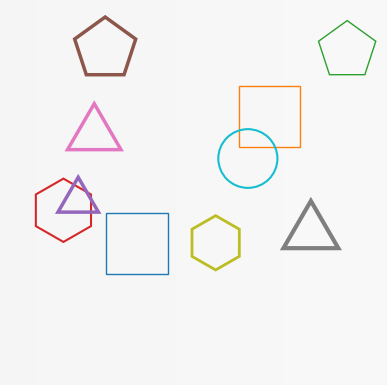[{"shape": "square", "thickness": 1, "radius": 0.4, "center": [0.354, 0.368]}, {"shape": "square", "thickness": 1, "radius": 0.39, "center": [0.695, 0.697]}, {"shape": "pentagon", "thickness": 1, "radius": 0.39, "center": [0.896, 0.869]}, {"shape": "hexagon", "thickness": 1.5, "radius": 0.41, "center": [0.164, 0.454]}, {"shape": "triangle", "thickness": 2.5, "radius": 0.3, "center": [0.202, 0.479]}, {"shape": "pentagon", "thickness": 2.5, "radius": 0.41, "center": [0.271, 0.873]}, {"shape": "triangle", "thickness": 2.5, "radius": 0.4, "center": [0.243, 0.651]}, {"shape": "triangle", "thickness": 3, "radius": 0.41, "center": [0.802, 0.396]}, {"shape": "hexagon", "thickness": 2, "radius": 0.35, "center": [0.557, 0.369]}, {"shape": "circle", "thickness": 1.5, "radius": 0.38, "center": [0.64, 0.588]}]